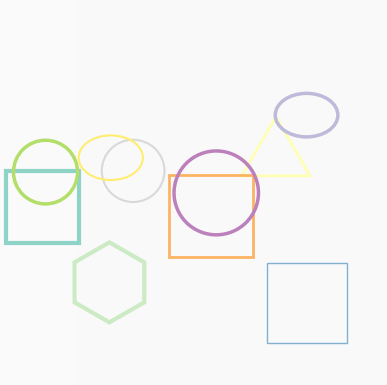[{"shape": "square", "thickness": 3, "radius": 0.47, "center": [0.109, 0.462]}, {"shape": "triangle", "thickness": 2, "radius": 0.51, "center": [0.712, 0.594]}, {"shape": "oval", "thickness": 2.5, "radius": 0.4, "center": [0.791, 0.701]}, {"shape": "square", "thickness": 1, "radius": 0.52, "center": [0.792, 0.214]}, {"shape": "square", "thickness": 2, "radius": 0.54, "center": [0.545, 0.439]}, {"shape": "circle", "thickness": 2.5, "radius": 0.41, "center": [0.117, 0.553]}, {"shape": "circle", "thickness": 1.5, "radius": 0.4, "center": [0.344, 0.556]}, {"shape": "circle", "thickness": 2.5, "radius": 0.54, "center": [0.558, 0.499]}, {"shape": "hexagon", "thickness": 3, "radius": 0.52, "center": [0.282, 0.267]}, {"shape": "oval", "thickness": 1.5, "radius": 0.41, "center": [0.286, 0.59]}]